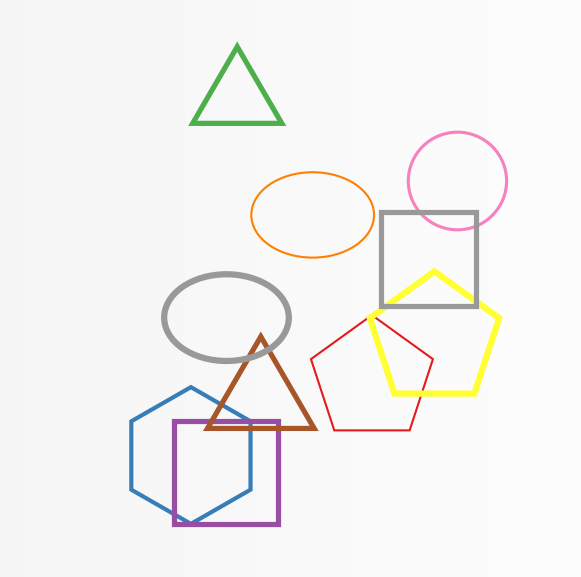[{"shape": "pentagon", "thickness": 1, "radius": 0.55, "center": [0.64, 0.343]}, {"shape": "hexagon", "thickness": 2, "radius": 0.59, "center": [0.328, 0.21]}, {"shape": "triangle", "thickness": 2.5, "radius": 0.44, "center": [0.408, 0.83]}, {"shape": "square", "thickness": 2.5, "radius": 0.45, "center": [0.389, 0.181]}, {"shape": "oval", "thickness": 1, "radius": 0.53, "center": [0.538, 0.627]}, {"shape": "pentagon", "thickness": 3, "radius": 0.58, "center": [0.747, 0.412]}, {"shape": "triangle", "thickness": 2.5, "radius": 0.53, "center": [0.449, 0.31]}, {"shape": "circle", "thickness": 1.5, "radius": 0.42, "center": [0.787, 0.686]}, {"shape": "oval", "thickness": 3, "radius": 0.54, "center": [0.39, 0.449]}, {"shape": "square", "thickness": 2.5, "radius": 0.41, "center": [0.737, 0.55]}]